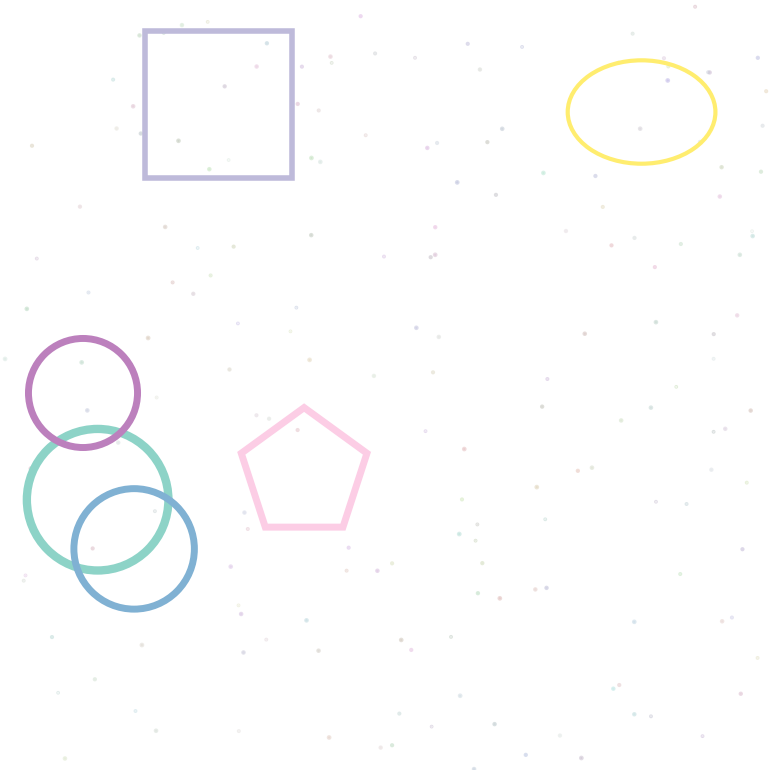[{"shape": "circle", "thickness": 3, "radius": 0.46, "center": [0.127, 0.351]}, {"shape": "square", "thickness": 2, "radius": 0.48, "center": [0.283, 0.864]}, {"shape": "circle", "thickness": 2.5, "radius": 0.39, "center": [0.174, 0.287]}, {"shape": "pentagon", "thickness": 2.5, "radius": 0.43, "center": [0.395, 0.385]}, {"shape": "circle", "thickness": 2.5, "radius": 0.35, "center": [0.108, 0.49]}, {"shape": "oval", "thickness": 1.5, "radius": 0.48, "center": [0.833, 0.855]}]